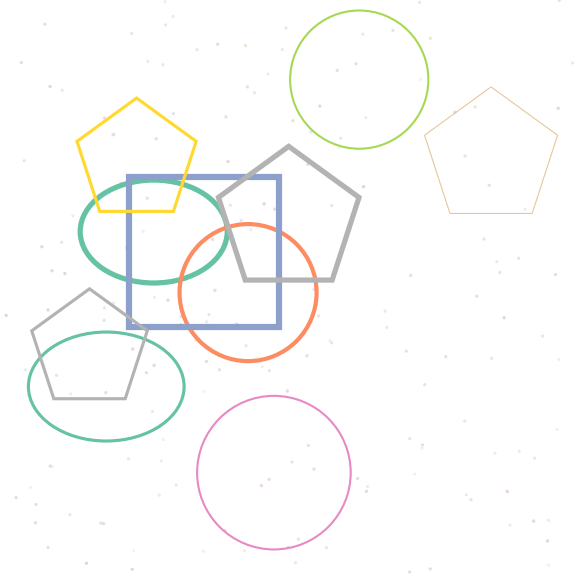[{"shape": "oval", "thickness": 2.5, "radius": 0.64, "center": [0.266, 0.598]}, {"shape": "oval", "thickness": 1.5, "radius": 0.67, "center": [0.184, 0.33]}, {"shape": "circle", "thickness": 2, "radius": 0.59, "center": [0.43, 0.492]}, {"shape": "square", "thickness": 3, "radius": 0.65, "center": [0.354, 0.563]}, {"shape": "circle", "thickness": 1, "radius": 0.66, "center": [0.474, 0.181]}, {"shape": "circle", "thickness": 1, "radius": 0.6, "center": [0.622, 0.861]}, {"shape": "pentagon", "thickness": 1.5, "radius": 0.54, "center": [0.237, 0.721]}, {"shape": "pentagon", "thickness": 0.5, "radius": 0.61, "center": [0.85, 0.728]}, {"shape": "pentagon", "thickness": 2.5, "radius": 0.64, "center": [0.5, 0.618]}, {"shape": "pentagon", "thickness": 1.5, "radius": 0.53, "center": [0.155, 0.394]}]